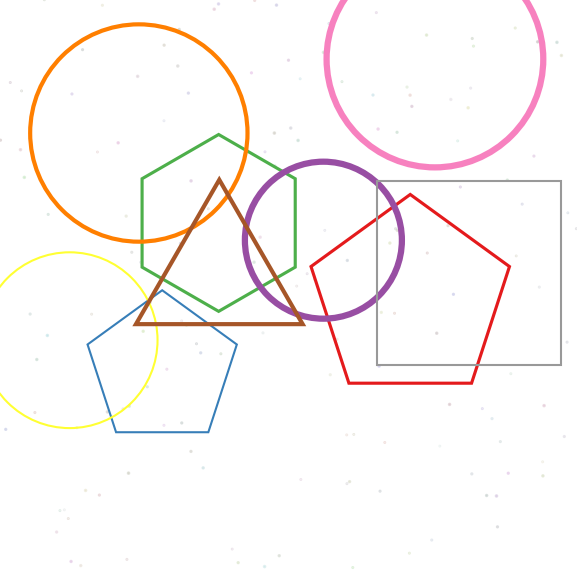[{"shape": "pentagon", "thickness": 1.5, "radius": 0.9, "center": [0.71, 0.482]}, {"shape": "pentagon", "thickness": 1, "radius": 0.68, "center": [0.281, 0.361]}, {"shape": "hexagon", "thickness": 1.5, "radius": 0.77, "center": [0.379, 0.613]}, {"shape": "circle", "thickness": 3, "radius": 0.68, "center": [0.56, 0.583]}, {"shape": "circle", "thickness": 2, "radius": 0.94, "center": [0.24, 0.769]}, {"shape": "circle", "thickness": 1, "radius": 0.76, "center": [0.121, 0.41]}, {"shape": "triangle", "thickness": 2, "radius": 0.83, "center": [0.38, 0.521]}, {"shape": "circle", "thickness": 3, "radius": 0.94, "center": [0.753, 0.897]}, {"shape": "square", "thickness": 1, "radius": 0.8, "center": [0.812, 0.527]}]